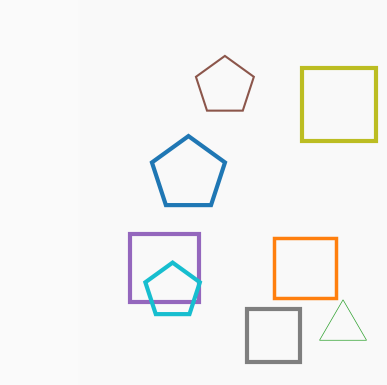[{"shape": "pentagon", "thickness": 3, "radius": 0.5, "center": [0.486, 0.547]}, {"shape": "square", "thickness": 2.5, "radius": 0.4, "center": [0.787, 0.304]}, {"shape": "triangle", "thickness": 0.5, "radius": 0.35, "center": [0.885, 0.151]}, {"shape": "square", "thickness": 3, "radius": 0.44, "center": [0.425, 0.305]}, {"shape": "pentagon", "thickness": 1.5, "radius": 0.39, "center": [0.58, 0.776]}, {"shape": "square", "thickness": 3, "radius": 0.35, "center": [0.706, 0.129]}, {"shape": "square", "thickness": 3, "radius": 0.47, "center": [0.874, 0.729]}, {"shape": "pentagon", "thickness": 3, "radius": 0.37, "center": [0.445, 0.244]}]